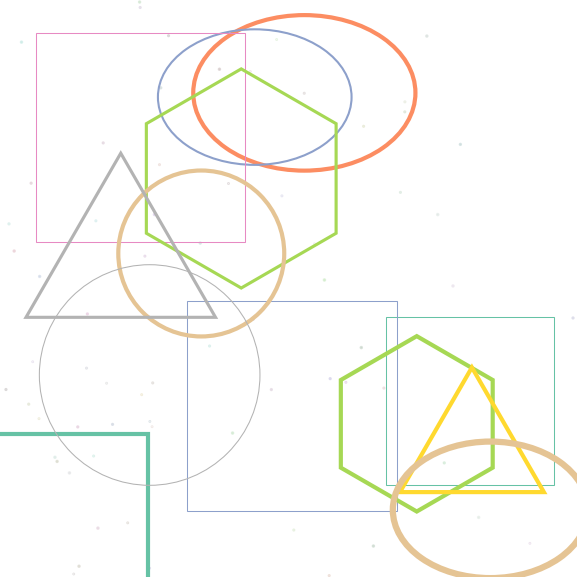[{"shape": "square", "thickness": 2, "radius": 0.68, "center": [0.12, 0.112]}, {"shape": "square", "thickness": 0.5, "radius": 0.72, "center": [0.814, 0.305]}, {"shape": "oval", "thickness": 2, "radius": 0.96, "center": [0.527, 0.838]}, {"shape": "oval", "thickness": 1, "radius": 0.84, "center": [0.441, 0.831]}, {"shape": "square", "thickness": 0.5, "radius": 0.91, "center": [0.505, 0.297]}, {"shape": "square", "thickness": 0.5, "radius": 0.91, "center": [0.243, 0.761]}, {"shape": "hexagon", "thickness": 2, "radius": 0.76, "center": [0.722, 0.265]}, {"shape": "hexagon", "thickness": 1.5, "radius": 0.95, "center": [0.418, 0.69]}, {"shape": "triangle", "thickness": 2, "radius": 0.72, "center": [0.817, 0.219]}, {"shape": "circle", "thickness": 2, "radius": 0.72, "center": [0.349, 0.56]}, {"shape": "oval", "thickness": 3, "radius": 0.84, "center": [0.849, 0.116]}, {"shape": "triangle", "thickness": 1.5, "radius": 0.95, "center": [0.209, 0.544]}, {"shape": "circle", "thickness": 0.5, "radius": 0.96, "center": [0.259, 0.35]}]